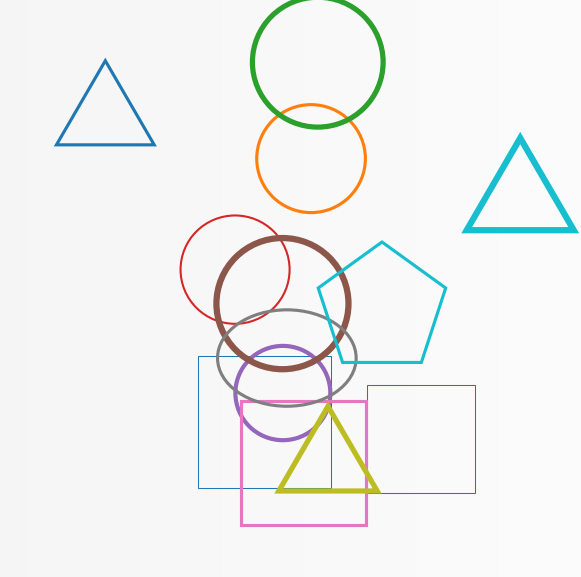[{"shape": "square", "thickness": 0.5, "radius": 0.57, "center": [0.455, 0.269]}, {"shape": "triangle", "thickness": 1.5, "radius": 0.49, "center": [0.181, 0.797]}, {"shape": "circle", "thickness": 1.5, "radius": 0.47, "center": [0.535, 0.724]}, {"shape": "circle", "thickness": 2.5, "radius": 0.56, "center": [0.547, 0.891]}, {"shape": "circle", "thickness": 1, "radius": 0.47, "center": [0.404, 0.532]}, {"shape": "circle", "thickness": 2, "radius": 0.41, "center": [0.487, 0.319]}, {"shape": "square", "thickness": 0.5, "radius": 0.46, "center": [0.724, 0.239]}, {"shape": "circle", "thickness": 3, "radius": 0.57, "center": [0.486, 0.473]}, {"shape": "square", "thickness": 1.5, "radius": 0.54, "center": [0.523, 0.197]}, {"shape": "oval", "thickness": 1.5, "radius": 0.6, "center": [0.493, 0.379]}, {"shape": "triangle", "thickness": 2.5, "radius": 0.49, "center": [0.564, 0.198]}, {"shape": "triangle", "thickness": 3, "radius": 0.53, "center": [0.895, 0.654]}, {"shape": "pentagon", "thickness": 1.5, "radius": 0.58, "center": [0.657, 0.465]}]